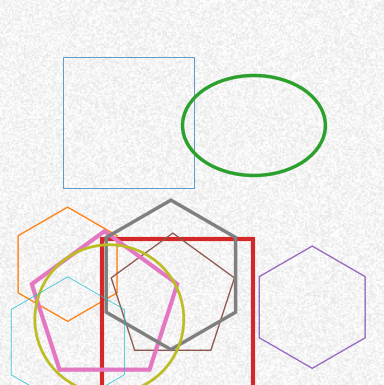[{"shape": "square", "thickness": 0.5, "radius": 0.85, "center": [0.334, 0.681]}, {"shape": "hexagon", "thickness": 1, "radius": 0.74, "center": [0.176, 0.314]}, {"shape": "oval", "thickness": 2.5, "radius": 0.93, "center": [0.66, 0.674]}, {"shape": "square", "thickness": 3, "radius": 0.98, "center": [0.461, 0.185]}, {"shape": "hexagon", "thickness": 1, "radius": 0.79, "center": [0.811, 0.202]}, {"shape": "pentagon", "thickness": 1, "radius": 0.84, "center": [0.449, 0.226]}, {"shape": "pentagon", "thickness": 3, "radius": 0.99, "center": [0.272, 0.201]}, {"shape": "hexagon", "thickness": 2.5, "radius": 0.97, "center": [0.444, 0.286]}, {"shape": "circle", "thickness": 2, "radius": 0.97, "center": [0.284, 0.171]}, {"shape": "hexagon", "thickness": 0.5, "radius": 0.85, "center": [0.176, 0.111]}]